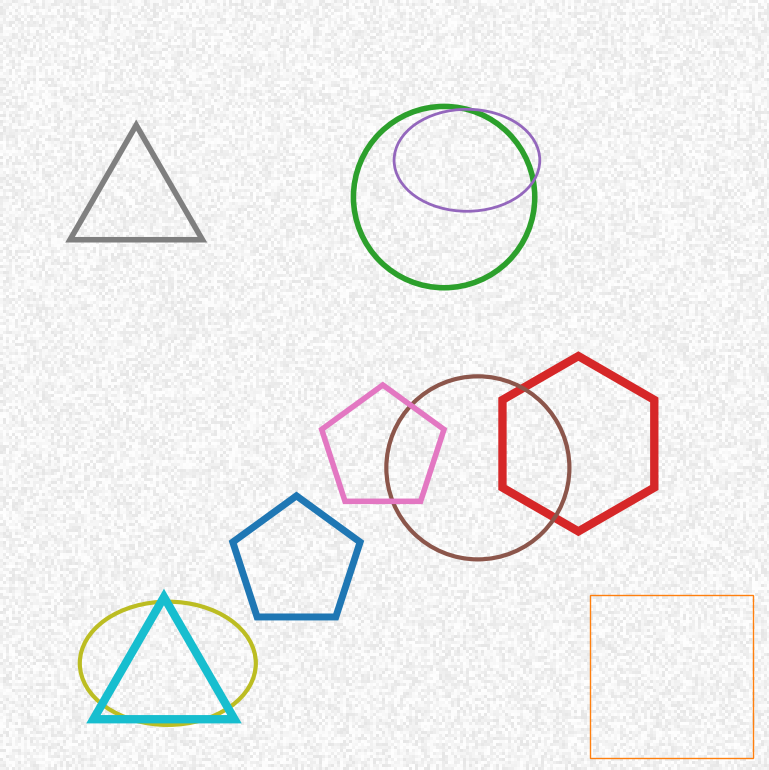[{"shape": "pentagon", "thickness": 2.5, "radius": 0.43, "center": [0.385, 0.269]}, {"shape": "square", "thickness": 0.5, "radius": 0.53, "center": [0.872, 0.122]}, {"shape": "circle", "thickness": 2, "radius": 0.59, "center": [0.577, 0.744]}, {"shape": "hexagon", "thickness": 3, "radius": 0.57, "center": [0.751, 0.424]}, {"shape": "oval", "thickness": 1, "radius": 0.47, "center": [0.606, 0.792]}, {"shape": "circle", "thickness": 1.5, "radius": 0.59, "center": [0.621, 0.392]}, {"shape": "pentagon", "thickness": 2, "radius": 0.42, "center": [0.497, 0.416]}, {"shape": "triangle", "thickness": 2, "radius": 0.5, "center": [0.177, 0.738]}, {"shape": "oval", "thickness": 1.5, "radius": 0.57, "center": [0.218, 0.139]}, {"shape": "triangle", "thickness": 3, "radius": 0.53, "center": [0.213, 0.119]}]